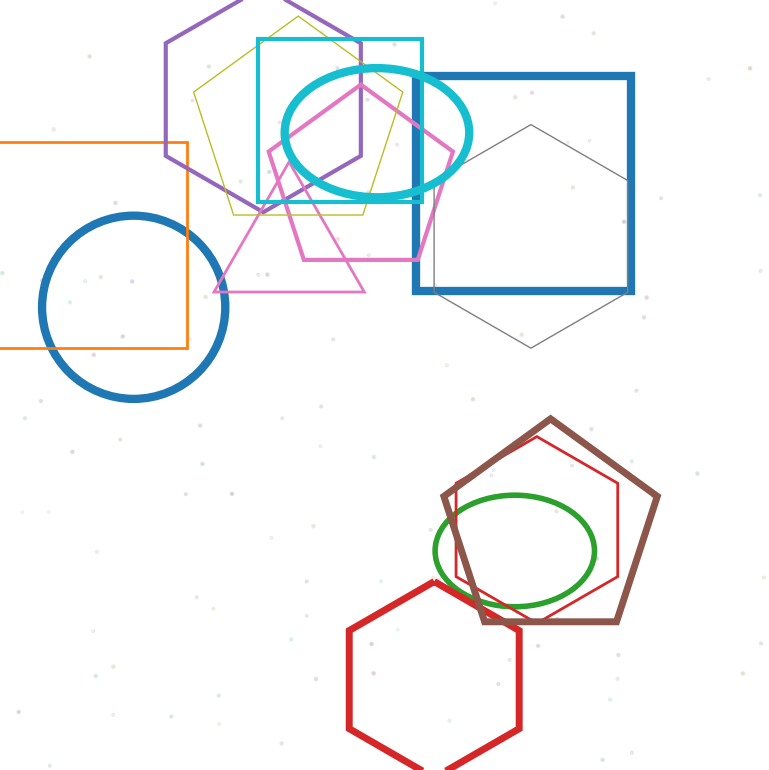[{"shape": "circle", "thickness": 3, "radius": 0.59, "center": [0.174, 0.601]}, {"shape": "square", "thickness": 3, "radius": 0.7, "center": [0.68, 0.762]}, {"shape": "square", "thickness": 1, "radius": 0.67, "center": [0.109, 0.682]}, {"shape": "oval", "thickness": 2, "radius": 0.52, "center": [0.669, 0.284]}, {"shape": "hexagon", "thickness": 1, "radius": 0.61, "center": [0.697, 0.312]}, {"shape": "hexagon", "thickness": 2.5, "radius": 0.64, "center": [0.564, 0.117]}, {"shape": "hexagon", "thickness": 1.5, "radius": 0.73, "center": [0.342, 0.871]}, {"shape": "pentagon", "thickness": 2.5, "radius": 0.73, "center": [0.715, 0.31]}, {"shape": "triangle", "thickness": 1, "radius": 0.56, "center": [0.376, 0.677]}, {"shape": "pentagon", "thickness": 1.5, "radius": 0.63, "center": [0.469, 0.764]}, {"shape": "hexagon", "thickness": 0.5, "radius": 0.73, "center": [0.689, 0.693]}, {"shape": "pentagon", "thickness": 0.5, "radius": 0.71, "center": [0.387, 0.836]}, {"shape": "oval", "thickness": 3, "radius": 0.6, "center": [0.49, 0.828]}, {"shape": "square", "thickness": 1.5, "radius": 0.53, "center": [0.442, 0.843]}]